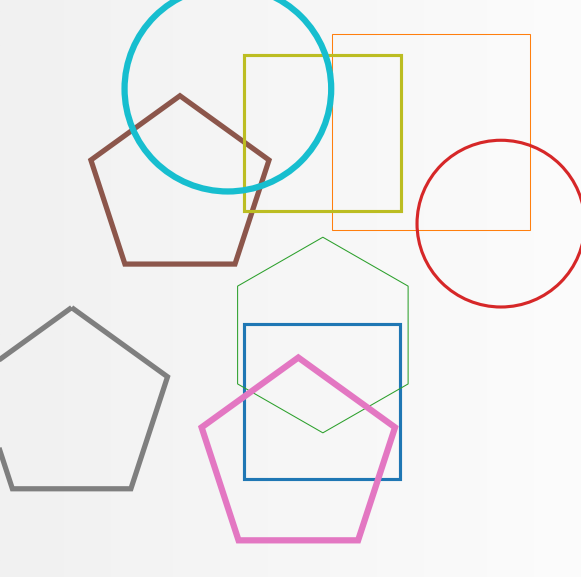[{"shape": "square", "thickness": 1.5, "radius": 0.67, "center": [0.554, 0.304]}, {"shape": "square", "thickness": 0.5, "radius": 0.85, "center": [0.742, 0.77]}, {"shape": "hexagon", "thickness": 0.5, "radius": 0.85, "center": [0.555, 0.419]}, {"shape": "circle", "thickness": 1.5, "radius": 0.72, "center": [0.862, 0.612]}, {"shape": "pentagon", "thickness": 2.5, "radius": 0.81, "center": [0.31, 0.672]}, {"shape": "pentagon", "thickness": 3, "radius": 0.87, "center": [0.513, 0.205]}, {"shape": "pentagon", "thickness": 2.5, "radius": 0.87, "center": [0.123, 0.293]}, {"shape": "square", "thickness": 1.5, "radius": 0.68, "center": [0.555, 0.768]}, {"shape": "circle", "thickness": 3, "radius": 0.89, "center": [0.392, 0.845]}]